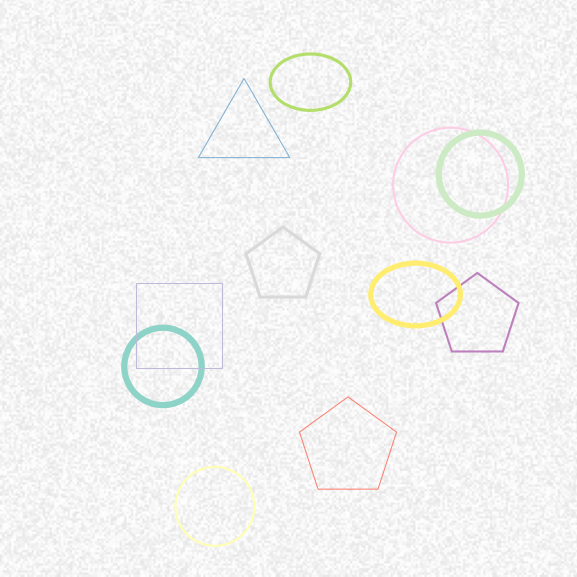[{"shape": "circle", "thickness": 3, "radius": 0.34, "center": [0.282, 0.365]}, {"shape": "circle", "thickness": 1, "radius": 0.34, "center": [0.372, 0.122]}, {"shape": "square", "thickness": 0.5, "radius": 0.37, "center": [0.309, 0.436]}, {"shape": "pentagon", "thickness": 0.5, "radius": 0.44, "center": [0.603, 0.224]}, {"shape": "triangle", "thickness": 0.5, "radius": 0.46, "center": [0.423, 0.772]}, {"shape": "oval", "thickness": 1.5, "radius": 0.35, "center": [0.538, 0.857]}, {"shape": "circle", "thickness": 1, "radius": 0.5, "center": [0.78, 0.679]}, {"shape": "pentagon", "thickness": 1.5, "radius": 0.34, "center": [0.49, 0.539]}, {"shape": "pentagon", "thickness": 1, "radius": 0.38, "center": [0.827, 0.451]}, {"shape": "circle", "thickness": 3, "radius": 0.36, "center": [0.832, 0.698]}, {"shape": "oval", "thickness": 2.5, "radius": 0.39, "center": [0.72, 0.489]}]